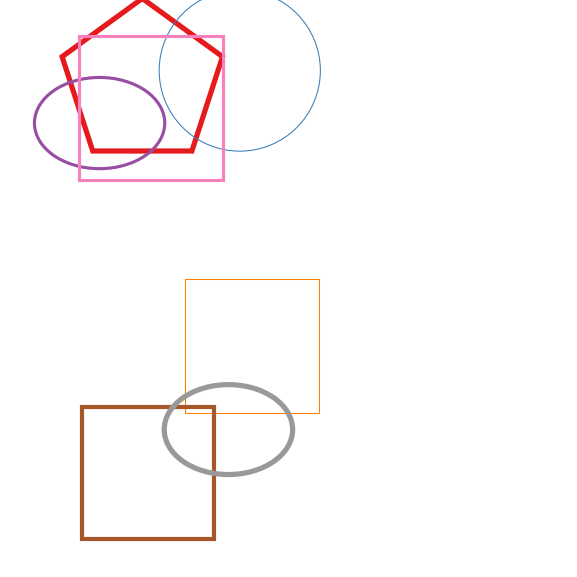[{"shape": "pentagon", "thickness": 2.5, "radius": 0.73, "center": [0.246, 0.856]}, {"shape": "circle", "thickness": 0.5, "radius": 0.7, "center": [0.415, 0.877]}, {"shape": "oval", "thickness": 1.5, "radius": 0.56, "center": [0.172, 0.786]}, {"shape": "square", "thickness": 0.5, "radius": 0.58, "center": [0.436, 0.399]}, {"shape": "square", "thickness": 2, "radius": 0.57, "center": [0.257, 0.181]}, {"shape": "square", "thickness": 1.5, "radius": 0.62, "center": [0.261, 0.811]}, {"shape": "oval", "thickness": 2.5, "radius": 0.56, "center": [0.396, 0.255]}]